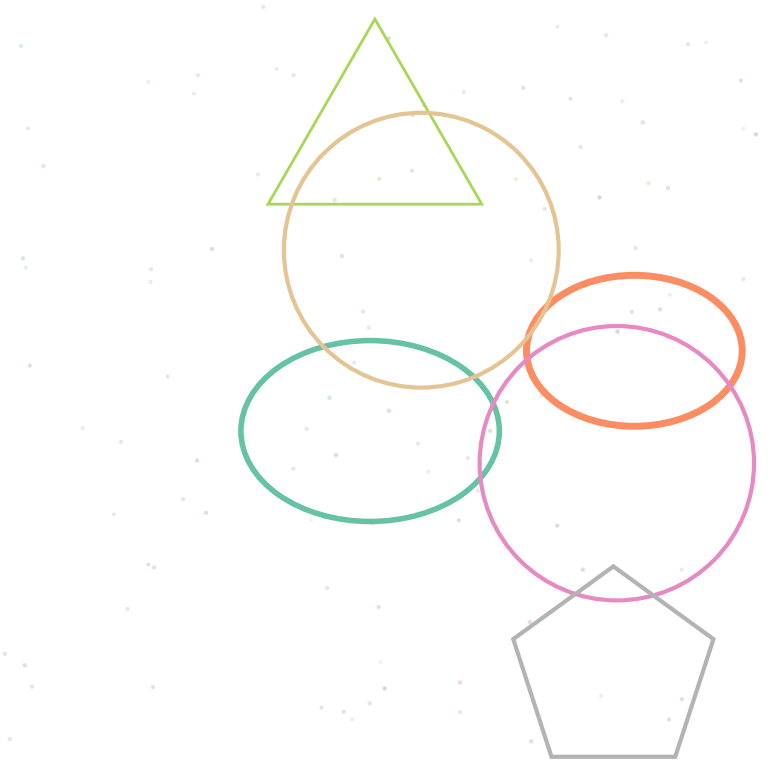[{"shape": "oval", "thickness": 2, "radius": 0.84, "center": [0.481, 0.44]}, {"shape": "oval", "thickness": 2.5, "radius": 0.7, "center": [0.824, 0.544]}, {"shape": "circle", "thickness": 1.5, "radius": 0.89, "center": [0.801, 0.398]}, {"shape": "triangle", "thickness": 1, "radius": 0.8, "center": [0.487, 0.815]}, {"shape": "circle", "thickness": 1.5, "radius": 0.89, "center": [0.547, 0.675]}, {"shape": "pentagon", "thickness": 1.5, "radius": 0.68, "center": [0.797, 0.128]}]